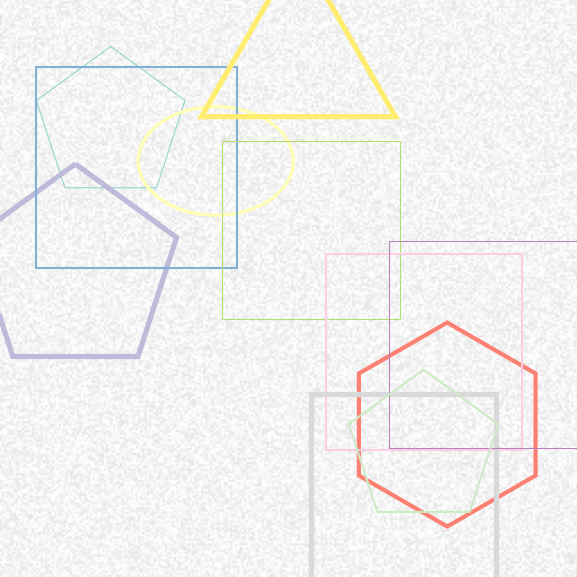[{"shape": "pentagon", "thickness": 0.5, "radius": 0.68, "center": [0.192, 0.783]}, {"shape": "oval", "thickness": 1.5, "radius": 0.67, "center": [0.374, 0.72]}, {"shape": "pentagon", "thickness": 2.5, "radius": 0.92, "center": [0.131, 0.531]}, {"shape": "hexagon", "thickness": 2, "radius": 0.88, "center": [0.774, 0.264]}, {"shape": "square", "thickness": 1, "radius": 0.87, "center": [0.236, 0.709]}, {"shape": "square", "thickness": 0.5, "radius": 0.77, "center": [0.539, 0.601]}, {"shape": "square", "thickness": 1, "radius": 0.85, "center": [0.734, 0.39]}, {"shape": "square", "thickness": 2.5, "radius": 0.8, "center": [0.699, 0.158]}, {"shape": "square", "thickness": 0.5, "radius": 0.9, "center": [0.854, 0.402]}, {"shape": "pentagon", "thickness": 1, "radius": 0.68, "center": [0.733, 0.223]}, {"shape": "triangle", "thickness": 2.5, "radius": 0.97, "center": [0.517, 0.894]}]